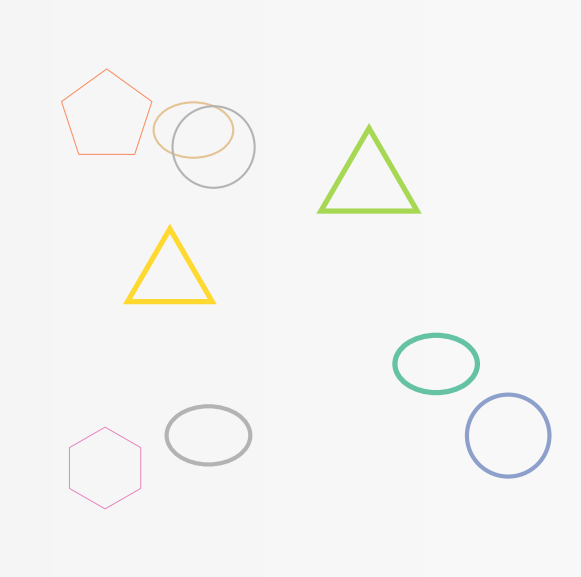[{"shape": "oval", "thickness": 2.5, "radius": 0.35, "center": [0.75, 0.369]}, {"shape": "pentagon", "thickness": 0.5, "radius": 0.41, "center": [0.184, 0.798]}, {"shape": "circle", "thickness": 2, "radius": 0.35, "center": [0.874, 0.245]}, {"shape": "hexagon", "thickness": 0.5, "radius": 0.35, "center": [0.181, 0.189]}, {"shape": "triangle", "thickness": 2.5, "radius": 0.48, "center": [0.635, 0.681]}, {"shape": "triangle", "thickness": 2.5, "radius": 0.42, "center": [0.292, 0.519]}, {"shape": "oval", "thickness": 1, "radius": 0.34, "center": [0.333, 0.774]}, {"shape": "oval", "thickness": 2, "radius": 0.36, "center": [0.359, 0.245]}, {"shape": "circle", "thickness": 1, "radius": 0.35, "center": [0.367, 0.745]}]